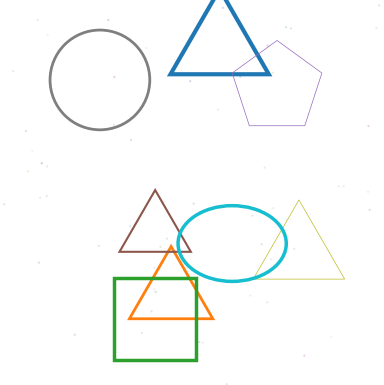[{"shape": "triangle", "thickness": 3, "radius": 0.74, "center": [0.57, 0.881]}, {"shape": "triangle", "thickness": 2, "radius": 0.63, "center": [0.444, 0.235]}, {"shape": "square", "thickness": 2.5, "radius": 0.53, "center": [0.403, 0.171]}, {"shape": "pentagon", "thickness": 0.5, "radius": 0.61, "center": [0.72, 0.772]}, {"shape": "triangle", "thickness": 1.5, "radius": 0.53, "center": [0.403, 0.399]}, {"shape": "circle", "thickness": 2, "radius": 0.65, "center": [0.26, 0.792]}, {"shape": "triangle", "thickness": 0.5, "radius": 0.69, "center": [0.776, 0.344]}, {"shape": "oval", "thickness": 2.5, "radius": 0.7, "center": [0.603, 0.367]}]